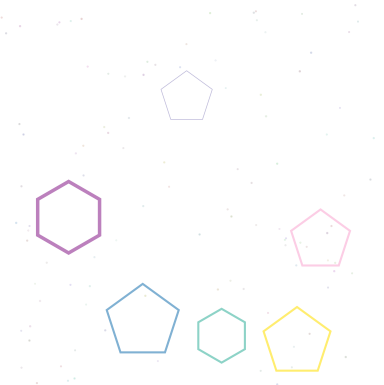[{"shape": "hexagon", "thickness": 1.5, "radius": 0.35, "center": [0.576, 0.128]}, {"shape": "pentagon", "thickness": 0.5, "radius": 0.35, "center": [0.485, 0.746]}, {"shape": "pentagon", "thickness": 1.5, "radius": 0.49, "center": [0.371, 0.164]}, {"shape": "pentagon", "thickness": 1.5, "radius": 0.4, "center": [0.833, 0.375]}, {"shape": "hexagon", "thickness": 2.5, "radius": 0.46, "center": [0.178, 0.436]}, {"shape": "pentagon", "thickness": 1.5, "radius": 0.46, "center": [0.772, 0.111]}]